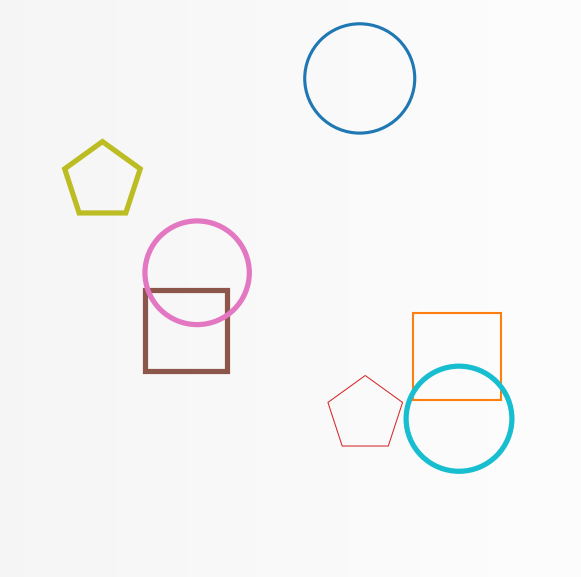[{"shape": "circle", "thickness": 1.5, "radius": 0.47, "center": [0.619, 0.863]}, {"shape": "square", "thickness": 1, "radius": 0.38, "center": [0.786, 0.382]}, {"shape": "pentagon", "thickness": 0.5, "radius": 0.34, "center": [0.628, 0.281]}, {"shape": "square", "thickness": 2.5, "radius": 0.35, "center": [0.32, 0.426]}, {"shape": "circle", "thickness": 2.5, "radius": 0.45, "center": [0.339, 0.527]}, {"shape": "pentagon", "thickness": 2.5, "radius": 0.34, "center": [0.176, 0.686]}, {"shape": "circle", "thickness": 2.5, "radius": 0.46, "center": [0.79, 0.274]}]